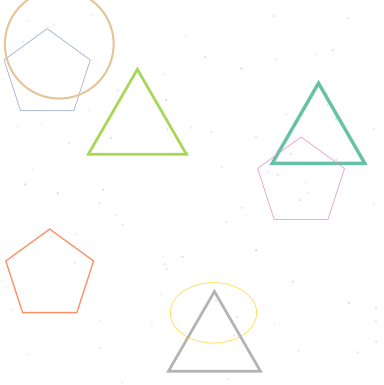[{"shape": "triangle", "thickness": 2.5, "radius": 0.69, "center": [0.827, 0.645]}, {"shape": "pentagon", "thickness": 1, "radius": 0.6, "center": [0.129, 0.285]}, {"shape": "pentagon", "thickness": 0.5, "radius": 0.59, "center": [0.123, 0.808]}, {"shape": "pentagon", "thickness": 0.5, "radius": 0.59, "center": [0.782, 0.526]}, {"shape": "triangle", "thickness": 2, "radius": 0.74, "center": [0.357, 0.673]}, {"shape": "oval", "thickness": 0.5, "radius": 0.56, "center": [0.555, 0.187]}, {"shape": "circle", "thickness": 1.5, "radius": 0.71, "center": [0.154, 0.885]}, {"shape": "triangle", "thickness": 2, "radius": 0.69, "center": [0.557, 0.105]}]